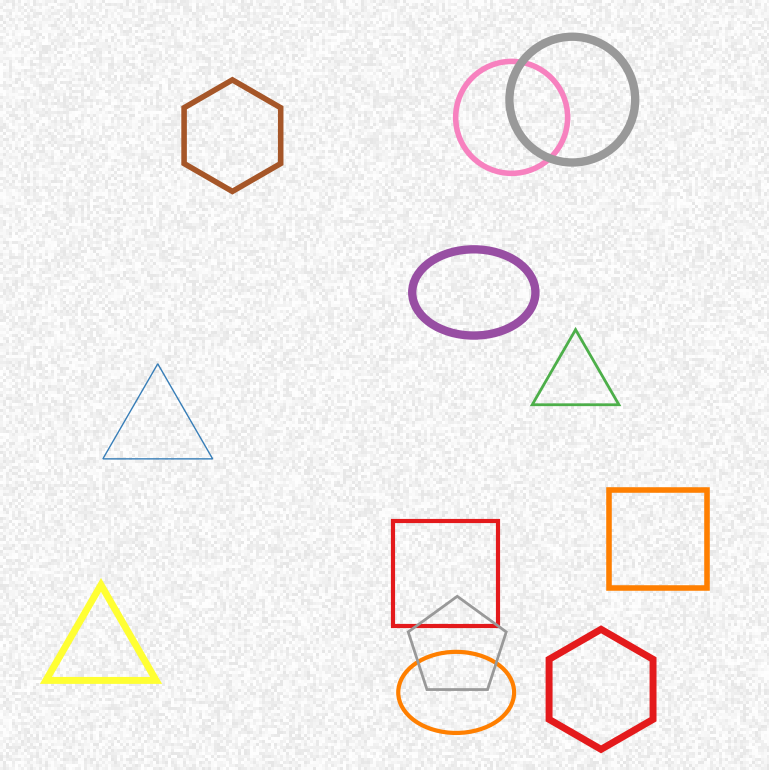[{"shape": "hexagon", "thickness": 2.5, "radius": 0.39, "center": [0.781, 0.105]}, {"shape": "square", "thickness": 1.5, "radius": 0.34, "center": [0.578, 0.255]}, {"shape": "triangle", "thickness": 0.5, "radius": 0.41, "center": [0.205, 0.445]}, {"shape": "triangle", "thickness": 1, "radius": 0.33, "center": [0.747, 0.507]}, {"shape": "oval", "thickness": 3, "radius": 0.4, "center": [0.615, 0.62]}, {"shape": "square", "thickness": 2, "radius": 0.32, "center": [0.855, 0.3]}, {"shape": "oval", "thickness": 1.5, "radius": 0.38, "center": [0.592, 0.101]}, {"shape": "triangle", "thickness": 2.5, "radius": 0.41, "center": [0.131, 0.158]}, {"shape": "hexagon", "thickness": 2, "radius": 0.36, "center": [0.302, 0.824]}, {"shape": "circle", "thickness": 2, "radius": 0.36, "center": [0.664, 0.848]}, {"shape": "circle", "thickness": 3, "radius": 0.41, "center": [0.743, 0.871]}, {"shape": "pentagon", "thickness": 1, "radius": 0.33, "center": [0.594, 0.159]}]